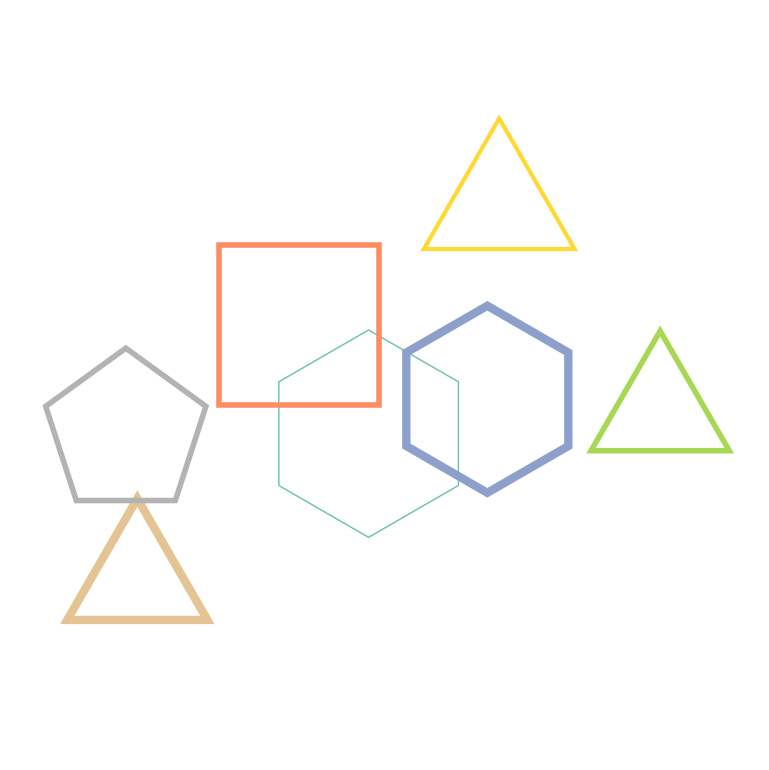[{"shape": "hexagon", "thickness": 0.5, "radius": 0.67, "center": [0.479, 0.437]}, {"shape": "square", "thickness": 2, "radius": 0.52, "center": [0.388, 0.578]}, {"shape": "hexagon", "thickness": 3, "radius": 0.61, "center": [0.633, 0.481]}, {"shape": "triangle", "thickness": 2, "radius": 0.52, "center": [0.857, 0.467]}, {"shape": "triangle", "thickness": 1.5, "radius": 0.57, "center": [0.648, 0.733]}, {"shape": "triangle", "thickness": 3, "radius": 0.53, "center": [0.178, 0.247]}, {"shape": "pentagon", "thickness": 2, "radius": 0.55, "center": [0.163, 0.438]}]